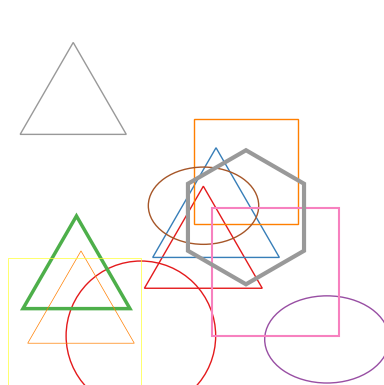[{"shape": "circle", "thickness": 1, "radius": 0.97, "center": [0.366, 0.128]}, {"shape": "triangle", "thickness": 1, "radius": 0.88, "center": [0.528, 0.34]}, {"shape": "triangle", "thickness": 1, "radius": 0.95, "center": [0.561, 0.426]}, {"shape": "triangle", "thickness": 2.5, "radius": 0.8, "center": [0.199, 0.279]}, {"shape": "oval", "thickness": 1, "radius": 0.81, "center": [0.849, 0.118]}, {"shape": "square", "thickness": 1, "radius": 0.68, "center": [0.639, 0.555]}, {"shape": "triangle", "thickness": 0.5, "radius": 0.8, "center": [0.21, 0.188]}, {"shape": "square", "thickness": 0.5, "radius": 0.86, "center": [0.194, 0.157]}, {"shape": "oval", "thickness": 1, "radius": 0.72, "center": [0.529, 0.466]}, {"shape": "square", "thickness": 1.5, "radius": 0.83, "center": [0.716, 0.293]}, {"shape": "triangle", "thickness": 1, "radius": 0.8, "center": [0.19, 0.731]}, {"shape": "hexagon", "thickness": 3, "radius": 0.87, "center": [0.639, 0.436]}]